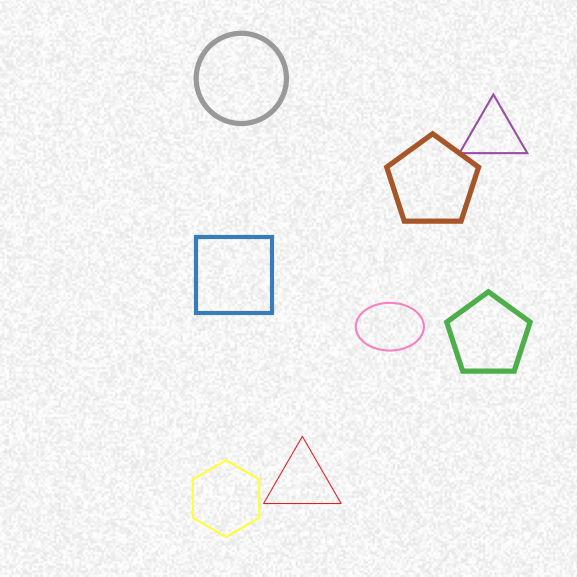[{"shape": "triangle", "thickness": 0.5, "radius": 0.39, "center": [0.524, 0.166]}, {"shape": "square", "thickness": 2, "radius": 0.33, "center": [0.406, 0.523]}, {"shape": "pentagon", "thickness": 2.5, "radius": 0.38, "center": [0.846, 0.418]}, {"shape": "triangle", "thickness": 1, "radius": 0.34, "center": [0.854, 0.768]}, {"shape": "hexagon", "thickness": 1, "radius": 0.33, "center": [0.391, 0.136]}, {"shape": "pentagon", "thickness": 2.5, "radius": 0.42, "center": [0.749, 0.684]}, {"shape": "oval", "thickness": 1, "radius": 0.3, "center": [0.675, 0.433]}, {"shape": "circle", "thickness": 2.5, "radius": 0.39, "center": [0.418, 0.863]}]